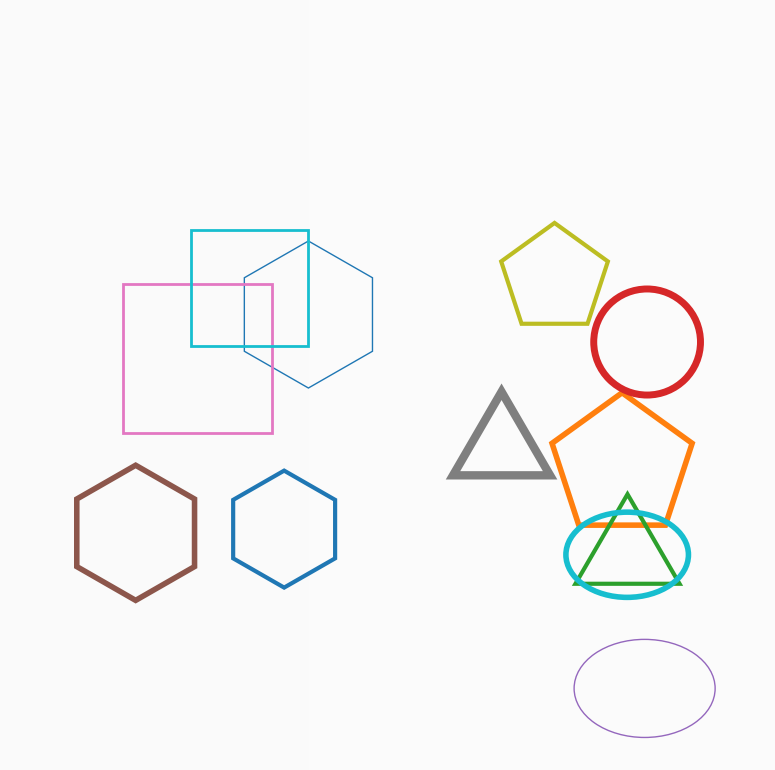[{"shape": "hexagon", "thickness": 0.5, "radius": 0.48, "center": [0.398, 0.592]}, {"shape": "hexagon", "thickness": 1.5, "radius": 0.38, "center": [0.367, 0.313]}, {"shape": "pentagon", "thickness": 2, "radius": 0.48, "center": [0.803, 0.395]}, {"shape": "triangle", "thickness": 1.5, "radius": 0.39, "center": [0.81, 0.281]}, {"shape": "circle", "thickness": 2.5, "radius": 0.34, "center": [0.835, 0.556]}, {"shape": "oval", "thickness": 0.5, "radius": 0.45, "center": [0.832, 0.106]}, {"shape": "hexagon", "thickness": 2, "radius": 0.44, "center": [0.175, 0.308]}, {"shape": "square", "thickness": 1, "radius": 0.48, "center": [0.254, 0.535]}, {"shape": "triangle", "thickness": 3, "radius": 0.36, "center": [0.647, 0.419]}, {"shape": "pentagon", "thickness": 1.5, "radius": 0.36, "center": [0.716, 0.638]}, {"shape": "square", "thickness": 1, "radius": 0.38, "center": [0.322, 0.625]}, {"shape": "oval", "thickness": 2, "radius": 0.4, "center": [0.809, 0.28]}]